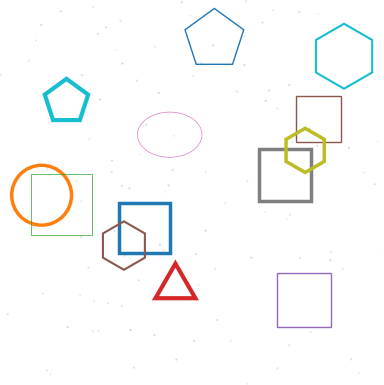[{"shape": "pentagon", "thickness": 1, "radius": 0.4, "center": [0.557, 0.898]}, {"shape": "square", "thickness": 2.5, "radius": 0.33, "center": [0.375, 0.407]}, {"shape": "circle", "thickness": 2.5, "radius": 0.39, "center": [0.108, 0.493]}, {"shape": "square", "thickness": 0.5, "radius": 0.39, "center": [0.16, 0.47]}, {"shape": "triangle", "thickness": 3, "radius": 0.3, "center": [0.456, 0.255]}, {"shape": "square", "thickness": 1, "radius": 0.35, "center": [0.79, 0.22]}, {"shape": "square", "thickness": 1, "radius": 0.29, "center": [0.827, 0.691]}, {"shape": "hexagon", "thickness": 1.5, "radius": 0.31, "center": [0.322, 0.362]}, {"shape": "oval", "thickness": 0.5, "radius": 0.42, "center": [0.441, 0.65]}, {"shape": "square", "thickness": 2.5, "radius": 0.34, "center": [0.739, 0.546]}, {"shape": "hexagon", "thickness": 2.5, "radius": 0.29, "center": [0.793, 0.609]}, {"shape": "pentagon", "thickness": 3, "radius": 0.3, "center": [0.173, 0.736]}, {"shape": "hexagon", "thickness": 1.5, "radius": 0.42, "center": [0.894, 0.854]}]